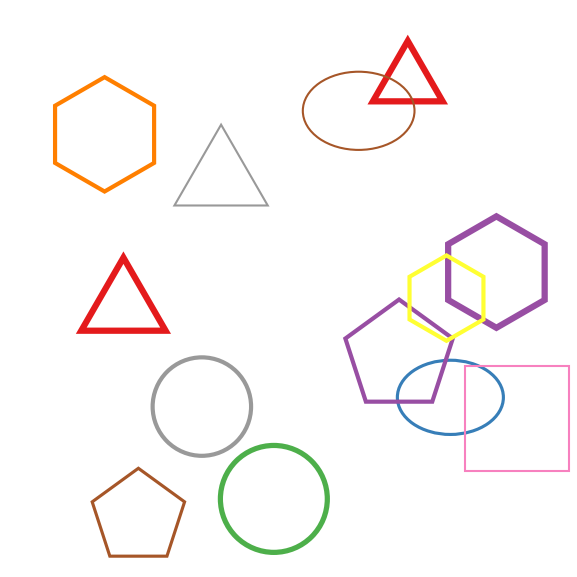[{"shape": "triangle", "thickness": 3, "radius": 0.35, "center": [0.706, 0.859]}, {"shape": "triangle", "thickness": 3, "radius": 0.42, "center": [0.214, 0.469]}, {"shape": "oval", "thickness": 1.5, "radius": 0.46, "center": [0.78, 0.311]}, {"shape": "circle", "thickness": 2.5, "radius": 0.46, "center": [0.474, 0.135]}, {"shape": "pentagon", "thickness": 2, "radius": 0.49, "center": [0.691, 0.383]}, {"shape": "hexagon", "thickness": 3, "radius": 0.48, "center": [0.86, 0.528]}, {"shape": "hexagon", "thickness": 2, "radius": 0.5, "center": [0.181, 0.767]}, {"shape": "hexagon", "thickness": 2, "radius": 0.37, "center": [0.773, 0.483]}, {"shape": "pentagon", "thickness": 1.5, "radius": 0.42, "center": [0.24, 0.104]}, {"shape": "oval", "thickness": 1, "radius": 0.48, "center": [0.621, 0.807]}, {"shape": "square", "thickness": 1, "radius": 0.45, "center": [0.895, 0.274]}, {"shape": "triangle", "thickness": 1, "radius": 0.47, "center": [0.383, 0.69]}, {"shape": "circle", "thickness": 2, "radius": 0.43, "center": [0.35, 0.295]}]